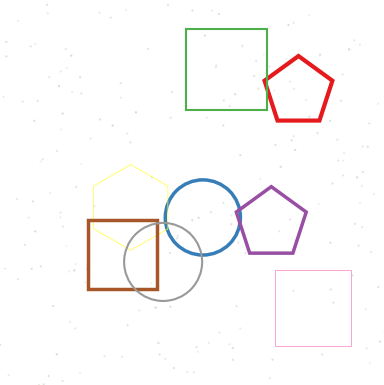[{"shape": "pentagon", "thickness": 3, "radius": 0.46, "center": [0.775, 0.762]}, {"shape": "circle", "thickness": 2.5, "radius": 0.49, "center": [0.527, 0.435]}, {"shape": "square", "thickness": 1.5, "radius": 0.53, "center": [0.588, 0.82]}, {"shape": "pentagon", "thickness": 2.5, "radius": 0.48, "center": [0.705, 0.42]}, {"shape": "hexagon", "thickness": 0.5, "radius": 0.56, "center": [0.34, 0.461]}, {"shape": "square", "thickness": 2.5, "radius": 0.45, "center": [0.318, 0.339]}, {"shape": "square", "thickness": 0.5, "radius": 0.49, "center": [0.812, 0.201]}, {"shape": "circle", "thickness": 1.5, "radius": 0.51, "center": [0.424, 0.32]}]